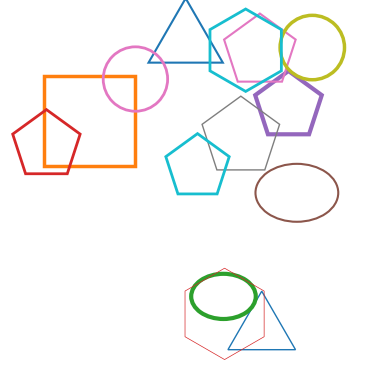[{"shape": "triangle", "thickness": 1, "radius": 0.51, "center": [0.68, 0.142]}, {"shape": "triangle", "thickness": 1.5, "radius": 0.56, "center": [0.482, 0.893]}, {"shape": "square", "thickness": 2.5, "radius": 0.59, "center": [0.233, 0.686]}, {"shape": "oval", "thickness": 3, "radius": 0.42, "center": [0.58, 0.23]}, {"shape": "hexagon", "thickness": 0.5, "radius": 0.59, "center": [0.583, 0.185]}, {"shape": "pentagon", "thickness": 2, "radius": 0.46, "center": [0.121, 0.623]}, {"shape": "pentagon", "thickness": 3, "radius": 0.45, "center": [0.749, 0.725]}, {"shape": "oval", "thickness": 1.5, "radius": 0.54, "center": [0.771, 0.499]}, {"shape": "pentagon", "thickness": 1.5, "radius": 0.49, "center": [0.675, 0.867]}, {"shape": "circle", "thickness": 2, "radius": 0.42, "center": [0.352, 0.795]}, {"shape": "pentagon", "thickness": 1, "radius": 0.53, "center": [0.626, 0.644]}, {"shape": "circle", "thickness": 2.5, "radius": 0.42, "center": [0.811, 0.877]}, {"shape": "pentagon", "thickness": 2, "radius": 0.43, "center": [0.513, 0.566]}, {"shape": "hexagon", "thickness": 2, "radius": 0.54, "center": [0.638, 0.87]}]